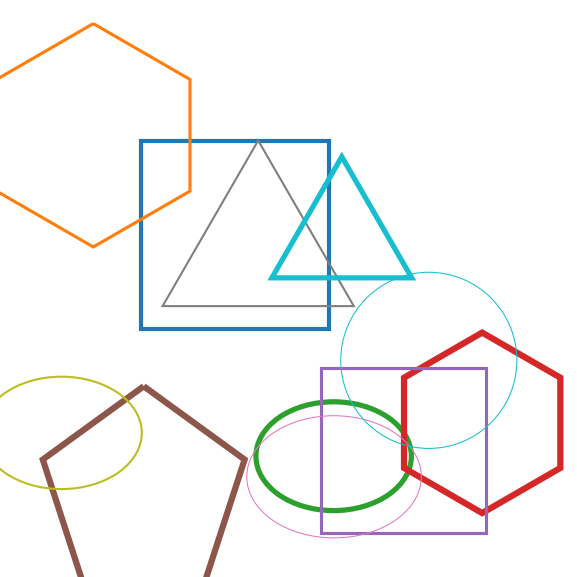[{"shape": "square", "thickness": 2, "radius": 0.81, "center": [0.406, 0.592]}, {"shape": "hexagon", "thickness": 1.5, "radius": 0.97, "center": [0.162, 0.765]}, {"shape": "oval", "thickness": 2.5, "radius": 0.67, "center": [0.578, 0.209]}, {"shape": "hexagon", "thickness": 3, "radius": 0.78, "center": [0.835, 0.267]}, {"shape": "square", "thickness": 1.5, "radius": 0.71, "center": [0.699, 0.219]}, {"shape": "pentagon", "thickness": 3, "radius": 0.92, "center": [0.249, 0.147]}, {"shape": "oval", "thickness": 0.5, "radius": 0.76, "center": [0.578, 0.174]}, {"shape": "triangle", "thickness": 1, "radius": 0.96, "center": [0.447, 0.565]}, {"shape": "oval", "thickness": 1, "radius": 0.7, "center": [0.107, 0.25]}, {"shape": "triangle", "thickness": 2.5, "radius": 0.7, "center": [0.592, 0.588]}, {"shape": "circle", "thickness": 0.5, "radius": 0.76, "center": [0.743, 0.375]}]